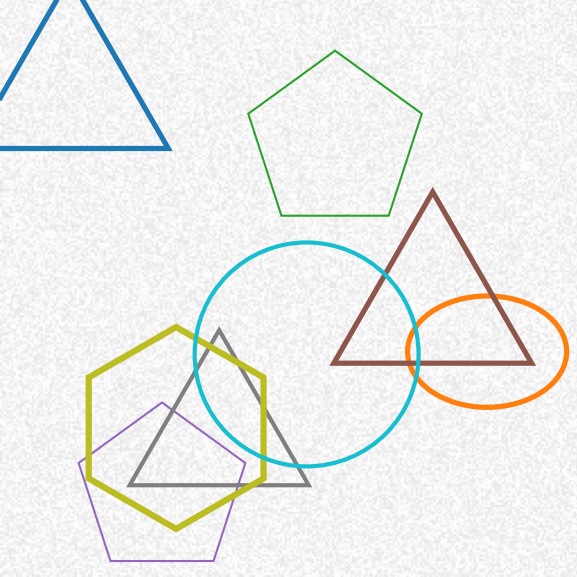[{"shape": "triangle", "thickness": 2.5, "radius": 0.99, "center": [0.121, 0.841]}, {"shape": "oval", "thickness": 2.5, "radius": 0.69, "center": [0.843, 0.39]}, {"shape": "pentagon", "thickness": 1, "radius": 0.79, "center": [0.58, 0.753]}, {"shape": "pentagon", "thickness": 1, "radius": 0.76, "center": [0.281, 0.15]}, {"shape": "triangle", "thickness": 2.5, "radius": 0.99, "center": [0.749, 0.469]}, {"shape": "triangle", "thickness": 2, "radius": 0.89, "center": [0.38, 0.248]}, {"shape": "hexagon", "thickness": 3, "radius": 0.87, "center": [0.305, 0.258]}, {"shape": "circle", "thickness": 2, "radius": 0.97, "center": [0.531, 0.385]}]